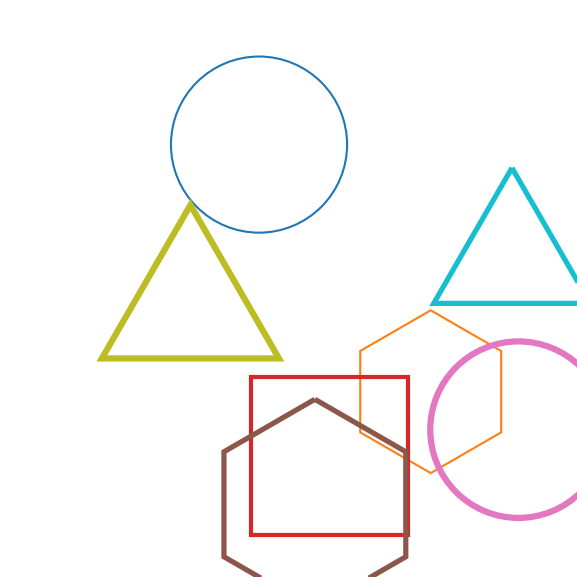[{"shape": "circle", "thickness": 1, "radius": 0.76, "center": [0.449, 0.749]}, {"shape": "hexagon", "thickness": 1, "radius": 0.7, "center": [0.746, 0.321]}, {"shape": "square", "thickness": 2, "radius": 0.68, "center": [0.571, 0.21]}, {"shape": "hexagon", "thickness": 2.5, "radius": 0.91, "center": [0.545, 0.126]}, {"shape": "circle", "thickness": 3, "radius": 0.76, "center": [0.898, 0.255]}, {"shape": "triangle", "thickness": 3, "radius": 0.89, "center": [0.33, 0.467]}, {"shape": "triangle", "thickness": 2.5, "radius": 0.78, "center": [0.887, 0.552]}]